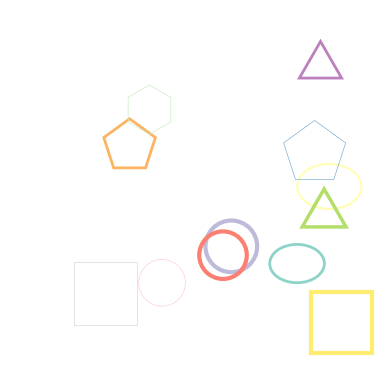[{"shape": "oval", "thickness": 2, "radius": 0.36, "center": [0.772, 0.315]}, {"shape": "oval", "thickness": 1.5, "radius": 0.42, "center": [0.855, 0.516]}, {"shape": "circle", "thickness": 3, "radius": 0.34, "center": [0.601, 0.36]}, {"shape": "circle", "thickness": 3, "radius": 0.31, "center": [0.579, 0.337]}, {"shape": "pentagon", "thickness": 0.5, "radius": 0.42, "center": [0.817, 0.603]}, {"shape": "pentagon", "thickness": 2, "radius": 0.35, "center": [0.337, 0.621]}, {"shape": "triangle", "thickness": 2.5, "radius": 0.33, "center": [0.842, 0.443]}, {"shape": "circle", "thickness": 0.5, "radius": 0.3, "center": [0.421, 0.265]}, {"shape": "square", "thickness": 0.5, "radius": 0.41, "center": [0.275, 0.238]}, {"shape": "triangle", "thickness": 2, "radius": 0.32, "center": [0.833, 0.829]}, {"shape": "hexagon", "thickness": 0.5, "radius": 0.32, "center": [0.388, 0.715]}, {"shape": "square", "thickness": 3, "radius": 0.39, "center": [0.887, 0.162]}]